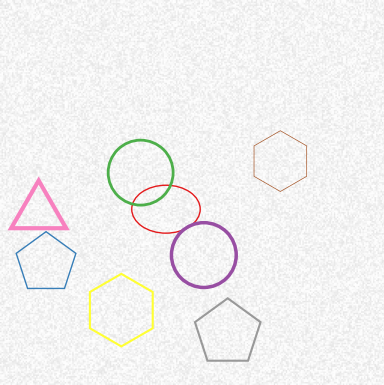[{"shape": "oval", "thickness": 1, "radius": 0.44, "center": [0.431, 0.457]}, {"shape": "pentagon", "thickness": 1, "radius": 0.41, "center": [0.12, 0.317]}, {"shape": "circle", "thickness": 2, "radius": 0.42, "center": [0.365, 0.552]}, {"shape": "circle", "thickness": 2.5, "radius": 0.42, "center": [0.529, 0.337]}, {"shape": "hexagon", "thickness": 1.5, "radius": 0.47, "center": [0.315, 0.194]}, {"shape": "hexagon", "thickness": 0.5, "radius": 0.39, "center": [0.728, 0.582]}, {"shape": "triangle", "thickness": 3, "radius": 0.41, "center": [0.1, 0.448]}, {"shape": "pentagon", "thickness": 1.5, "radius": 0.45, "center": [0.592, 0.136]}]